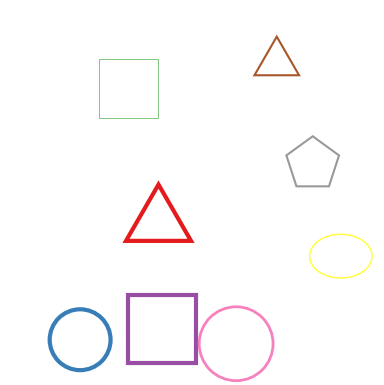[{"shape": "triangle", "thickness": 3, "radius": 0.49, "center": [0.412, 0.423]}, {"shape": "circle", "thickness": 3, "radius": 0.4, "center": [0.208, 0.118]}, {"shape": "square", "thickness": 0.5, "radius": 0.38, "center": [0.334, 0.771]}, {"shape": "square", "thickness": 3, "radius": 0.44, "center": [0.421, 0.145]}, {"shape": "oval", "thickness": 1, "radius": 0.41, "center": [0.885, 0.335]}, {"shape": "triangle", "thickness": 1.5, "radius": 0.33, "center": [0.719, 0.838]}, {"shape": "circle", "thickness": 2, "radius": 0.48, "center": [0.613, 0.107]}, {"shape": "pentagon", "thickness": 1.5, "radius": 0.36, "center": [0.812, 0.574]}]